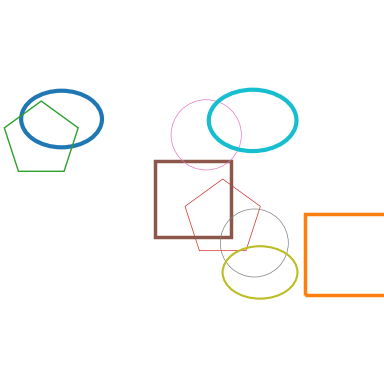[{"shape": "oval", "thickness": 3, "radius": 0.52, "center": [0.16, 0.691]}, {"shape": "square", "thickness": 2.5, "radius": 0.52, "center": [0.897, 0.339]}, {"shape": "pentagon", "thickness": 1, "radius": 0.5, "center": [0.107, 0.637]}, {"shape": "pentagon", "thickness": 0.5, "radius": 0.51, "center": [0.578, 0.432]}, {"shape": "square", "thickness": 2.5, "radius": 0.49, "center": [0.501, 0.483]}, {"shape": "circle", "thickness": 0.5, "radius": 0.46, "center": [0.536, 0.65]}, {"shape": "circle", "thickness": 0.5, "radius": 0.44, "center": [0.661, 0.369]}, {"shape": "oval", "thickness": 1.5, "radius": 0.49, "center": [0.675, 0.292]}, {"shape": "oval", "thickness": 3, "radius": 0.57, "center": [0.656, 0.687]}]